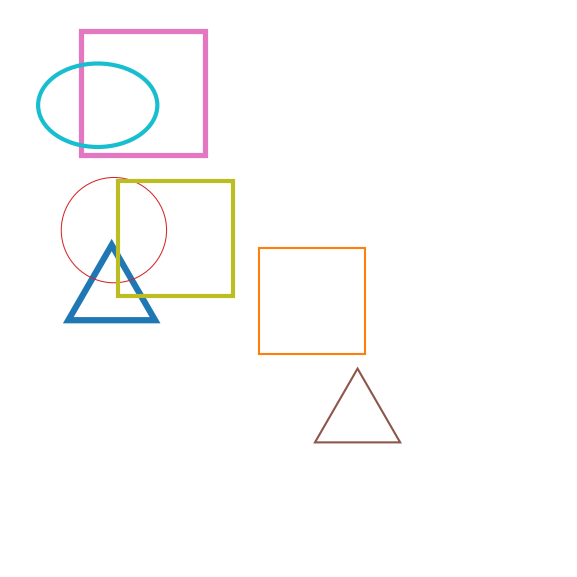[{"shape": "triangle", "thickness": 3, "radius": 0.43, "center": [0.193, 0.488]}, {"shape": "square", "thickness": 1, "radius": 0.46, "center": [0.54, 0.478]}, {"shape": "circle", "thickness": 0.5, "radius": 0.46, "center": [0.197, 0.601]}, {"shape": "triangle", "thickness": 1, "radius": 0.43, "center": [0.619, 0.276]}, {"shape": "square", "thickness": 2.5, "radius": 0.54, "center": [0.247, 0.838]}, {"shape": "square", "thickness": 2, "radius": 0.5, "center": [0.304, 0.587]}, {"shape": "oval", "thickness": 2, "radius": 0.52, "center": [0.169, 0.817]}]